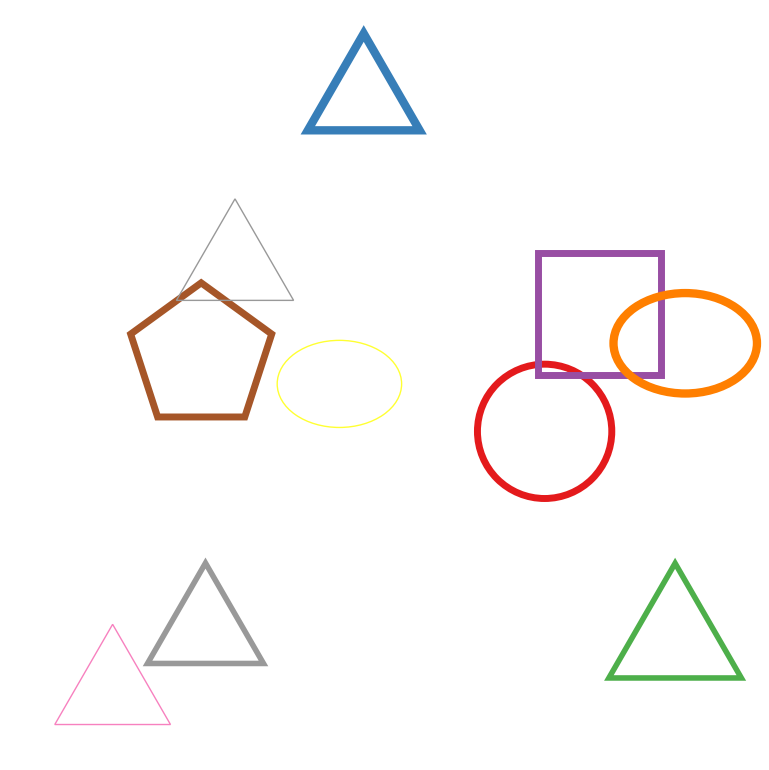[{"shape": "circle", "thickness": 2.5, "radius": 0.44, "center": [0.707, 0.44]}, {"shape": "triangle", "thickness": 3, "radius": 0.42, "center": [0.472, 0.873]}, {"shape": "triangle", "thickness": 2, "radius": 0.5, "center": [0.877, 0.169]}, {"shape": "square", "thickness": 2.5, "radius": 0.4, "center": [0.779, 0.592]}, {"shape": "oval", "thickness": 3, "radius": 0.47, "center": [0.89, 0.554]}, {"shape": "oval", "thickness": 0.5, "radius": 0.4, "center": [0.441, 0.501]}, {"shape": "pentagon", "thickness": 2.5, "radius": 0.48, "center": [0.261, 0.536]}, {"shape": "triangle", "thickness": 0.5, "radius": 0.43, "center": [0.146, 0.102]}, {"shape": "triangle", "thickness": 0.5, "radius": 0.44, "center": [0.305, 0.654]}, {"shape": "triangle", "thickness": 2, "radius": 0.43, "center": [0.267, 0.182]}]